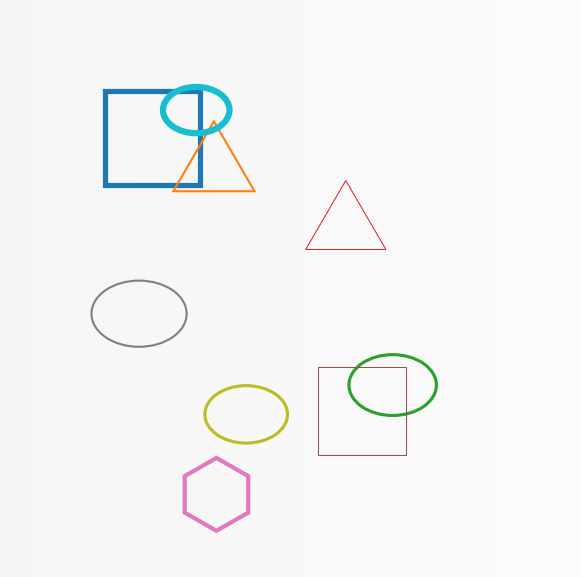[{"shape": "square", "thickness": 2.5, "radius": 0.41, "center": [0.262, 0.76]}, {"shape": "triangle", "thickness": 1, "radius": 0.4, "center": [0.368, 0.708]}, {"shape": "oval", "thickness": 1.5, "radius": 0.38, "center": [0.676, 0.332]}, {"shape": "triangle", "thickness": 0.5, "radius": 0.4, "center": [0.595, 0.607]}, {"shape": "square", "thickness": 0.5, "radius": 0.38, "center": [0.622, 0.287]}, {"shape": "hexagon", "thickness": 2, "radius": 0.32, "center": [0.372, 0.143]}, {"shape": "oval", "thickness": 1, "radius": 0.41, "center": [0.239, 0.456]}, {"shape": "oval", "thickness": 1.5, "radius": 0.36, "center": [0.424, 0.282]}, {"shape": "oval", "thickness": 3, "radius": 0.29, "center": [0.338, 0.809]}]